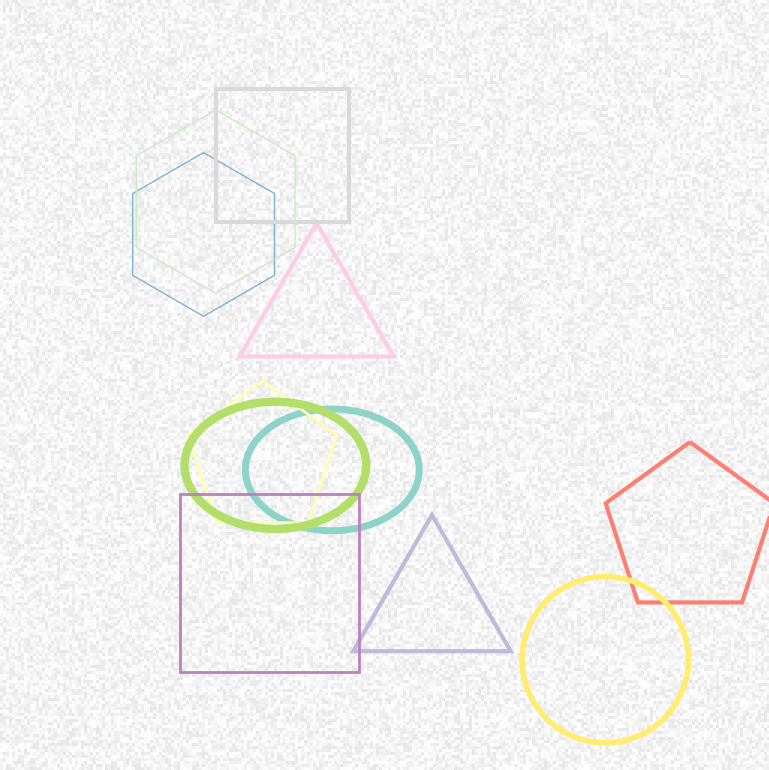[{"shape": "oval", "thickness": 2.5, "radius": 0.56, "center": [0.432, 0.39]}, {"shape": "pentagon", "thickness": 1, "radius": 0.51, "center": [0.341, 0.403]}, {"shape": "triangle", "thickness": 1.5, "radius": 0.59, "center": [0.561, 0.213]}, {"shape": "pentagon", "thickness": 1.5, "radius": 0.58, "center": [0.896, 0.311]}, {"shape": "hexagon", "thickness": 0.5, "radius": 0.53, "center": [0.264, 0.696]}, {"shape": "oval", "thickness": 3, "radius": 0.59, "center": [0.358, 0.396]}, {"shape": "triangle", "thickness": 1.5, "radius": 0.58, "center": [0.411, 0.595]}, {"shape": "square", "thickness": 1.5, "radius": 0.43, "center": [0.367, 0.799]}, {"shape": "square", "thickness": 1, "radius": 0.58, "center": [0.35, 0.243]}, {"shape": "hexagon", "thickness": 0.5, "radius": 0.6, "center": [0.28, 0.738]}, {"shape": "circle", "thickness": 2, "radius": 0.54, "center": [0.786, 0.143]}]